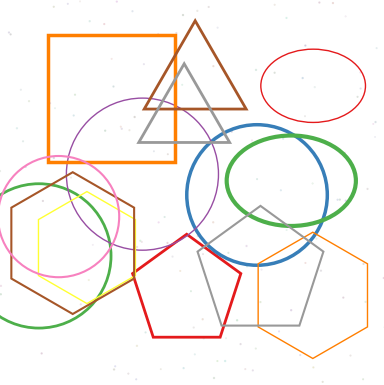[{"shape": "oval", "thickness": 1, "radius": 0.68, "center": [0.813, 0.777]}, {"shape": "pentagon", "thickness": 2, "radius": 0.74, "center": [0.485, 0.244]}, {"shape": "circle", "thickness": 2.5, "radius": 0.91, "center": [0.668, 0.494]}, {"shape": "circle", "thickness": 2, "radius": 0.94, "center": [0.101, 0.335]}, {"shape": "oval", "thickness": 3, "radius": 0.84, "center": [0.757, 0.531]}, {"shape": "circle", "thickness": 1, "radius": 0.99, "center": [0.37, 0.548]}, {"shape": "hexagon", "thickness": 1, "radius": 0.82, "center": [0.813, 0.233]}, {"shape": "square", "thickness": 2.5, "radius": 0.83, "center": [0.29, 0.743]}, {"shape": "hexagon", "thickness": 1, "radius": 0.73, "center": [0.226, 0.357]}, {"shape": "hexagon", "thickness": 1.5, "radius": 0.92, "center": [0.189, 0.369]}, {"shape": "triangle", "thickness": 2, "radius": 0.76, "center": [0.507, 0.793]}, {"shape": "circle", "thickness": 1.5, "radius": 0.79, "center": [0.152, 0.437]}, {"shape": "triangle", "thickness": 2, "radius": 0.68, "center": [0.478, 0.698]}, {"shape": "pentagon", "thickness": 1.5, "radius": 0.86, "center": [0.677, 0.293]}]